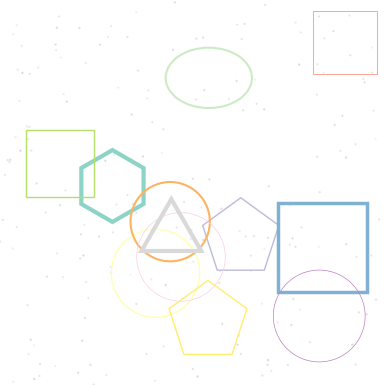[{"shape": "hexagon", "thickness": 3, "radius": 0.47, "center": [0.292, 0.517]}, {"shape": "circle", "thickness": 1, "radius": 0.57, "center": [0.404, 0.29]}, {"shape": "pentagon", "thickness": 1, "radius": 0.52, "center": [0.625, 0.382]}, {"shape": "square", "thickness": 0.5, "radius": 0.41, "center": [0.896, 0.89]}, {"shape": "square", "thickness": 2.5, "radius": 0.58, "center": [0.838, 0.357]}, {"shape": "circle", "thickness": 1.5, "radius": 0.52, "center": [0.442, 0.424]}, {"shape": "square", "thickness": 1, "radius": 0.44, "center": [0.156, 0.575]}, {"shape": "circle", "thickness": 0.5, "radius": 0.58, "center": [0.47, 0.333]}, {"shape": "triangle", "thickness": 3, "radius": 0.45, "center": [0.445, 0.393]}, {"shape": "circle", "thickness": 0.5, "radius": 0.6, "center": [0.829, 0.179]}, {"shape": "oval", "thickness": 1.5, "radius": 0.56, "center": [0.542, 0.798]}, {"shape": "pentagon", "thickness": 1, "radius": 0.53, "center": [0.54, 0.165]}]